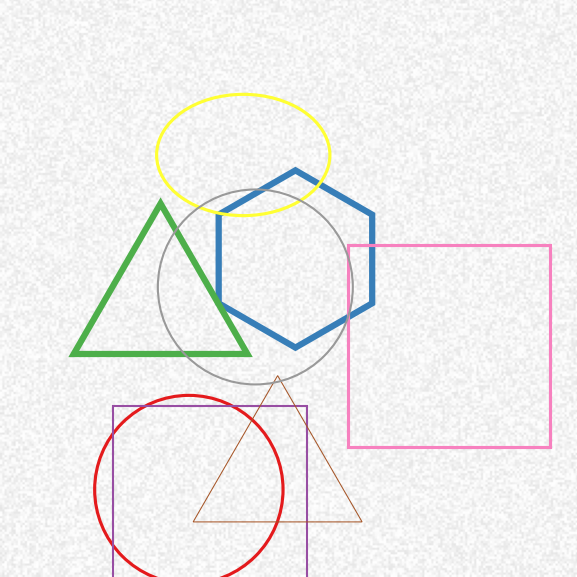[{"shape": "circle", "thickness": 1.5, "radius": 0.82, "center": [0.327, 0.151]}, {"shape": "hexagon", "thickness": 3, "radius": 0.77, "center": [0.512, 0.551]}, {"shape": "triangle", "thickness": 3, "radius": 0.87, "center": [0.278, 0.473]}, {"shape": "square", "thickness": 1, "radius": 0.84, "center": [0.364, 0.127]}, {"shape": "oval", "thickness": 1.5, "radius": 0.75, "center": [0.421, 0.731]}, {"shape": "triangle", "thickness": 0.5, "radius": 0.84, "center": [0.481, 0.18]}, {"shape": "square", "thickness": 1.5, "radius": 0.87, "center": [0.777, 0.4]}, {"shape": "circle", "thickness": 1, "radius": 0.84, "center": [0.442, 0.502]}]